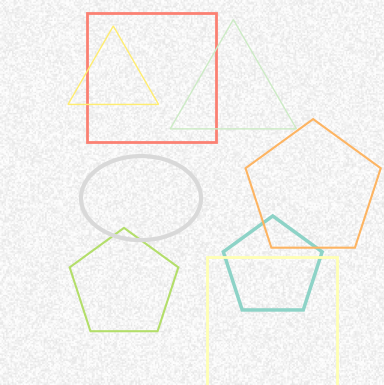[{"shape": "pentagon", "thickness": 2.5, "radius": 0.67, "center": [0.708, 0.304]}, {"shape": "square", "thickness": 2, "radius": 0.85, "center": [0.707, 0.164]}, {"shape": "square", "thickness": 2, "radius": 0.84, "center": [0.393, 0.798]}, {"shape": "pentagon", "thickness": 1.5, "radius": 0.92, "center": [0.813, 0.506]}, {"shape": "pentagon", "thickness": 1.5, "radius": 0.74, "center": [0.322, 0.26]}, {"shape": "oval", "thickness": 3, "radius": 0.78, "center": [0.366, 0.485]}, {"shape": "triangle", "thickness": 1, "radius": 0.95, "center": [0.606, 0.76]}, {"shape": "triangle", "thickness": 1, "radius": 0.68, "center": [0.294, 0.797]}]